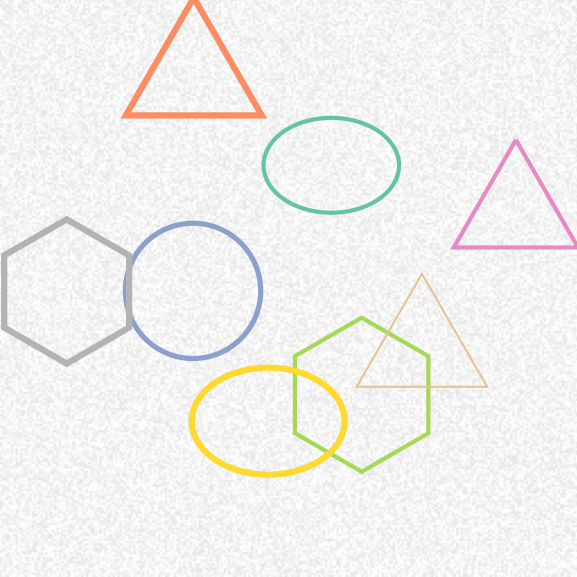[{"shape": "oval", "thickness": 2, "radius": 0.59, "center": [0.574, 0.713]}, {"shape": "triangle", "thickness": 3, "radius": 0.68, "center": [0.336, 0.867]}, {"shape": "circle", "thickness": 2.5, "radius": 0.59, "center": [0.334, 0.495]}, {"shape": "triangle", "thickness": 2, "radius": 0.62, "center": [0.893, 0.633]}, {"shape": "hexagon", "thickness": 2, "radius": 0.67, "center": [0.626, 0.316]}, {"shape": "oval", "thickness": 3, "radius": 0.66, "center": [0.464, 0.27]}, {"shape": "triangle", "thickness": 1, "radius": 0.65, "center": [0.731, 0.395]}, {"shape": "hexagon", "thickness": 3, "radius": 0.62, "center": [0.115, 0.494]}]